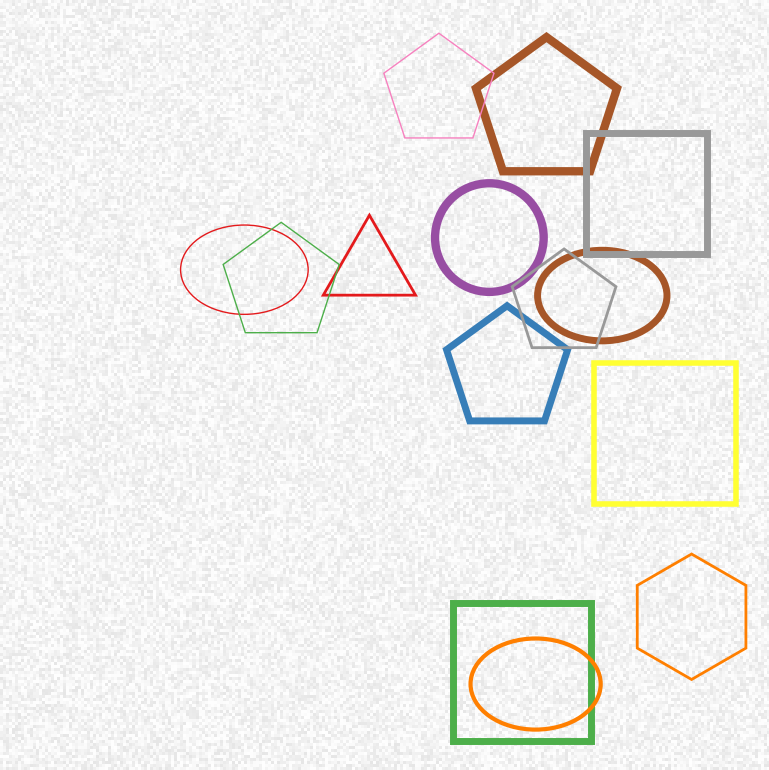[{"shape": "triangle", "thickness": 1, "radius": 0.35, "center": [0.48, 0.651]}, {"shape": "oval", "thickness": 0.5, "radius": 0.41, "center": [0.317, 0.65]}, {"shape": "pentagon", "thickness": 2.5, "radius": 0.41, "center": [0.659, 0.52]}, {"shape": "square", "thickness": 2.5, "radius": 0.45, "center": [0.678, 0.127]}, {"shape": "pentagon", "thickness": 0.5, "radius": 0.4, "center": [0.365, 0.632]}, {"shape": "circle", "thickness": 3, "radius": 0.35, "center": [0.636, 0.691]}, {"shape": "oval", "thickness": 1.5, "radius": 0.42, "center": [0.696, 0.112]}, {"shape": "hexagon", "thickness": 1, "radius": 0.41, "center": [0.898, 0.199]}, {"shape": "square", "thickness": 2, "radius": 0.46, "center": [0.864, 0.437]}, {"shape": "oval", "thickness": 2.5, "radius": 0.42, "center": [0.782, 0.616]}, {"shape": "pentagon", "thickness": 3, "radius": 0.48, "center": [0.71, 0.855]}, {"shape": "pentagon", "thickness": 0.5, "radius": 0.38, "center": [0.57, 0.882]}, {"shape": "pentagon", "thickness": 1, "radius": 0.35, "center": [0.733, 0.606]}, {"shape": "square", "thickness": 2.5, "radius": 0.39, "center": [0.84, 0.748]}]